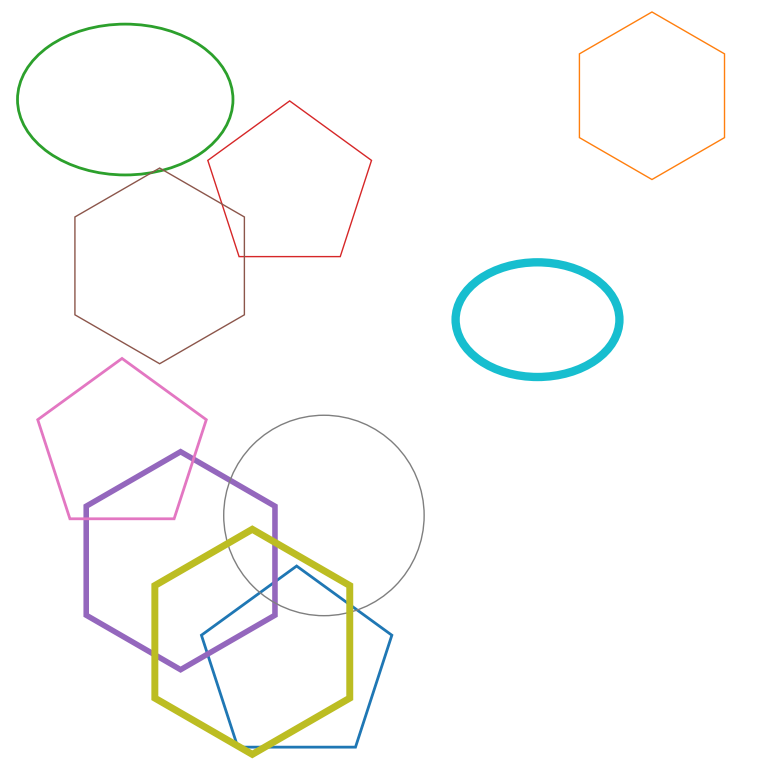[{"shape": "pentagon", "thickness": 1, "radius": 0.65, "center": [0.385, 0.135]}, {"shape": "hexagon", "thickness": 0.5, "radius": 0.54, "center": [0.847, 0.876]}, {"shape": "oval", "thickness": 1, "radius": 0.7, "center": [0.163, 0.871]}, {"shape": "pentagon", "thickness": 0.5, "radius": 0.56, "center": [0.376, 0.757]}, {"shape": "hexagon", "thickness": 2, "radius": 0.71, "center": [0.235, 0.272]}, {"shape": "hexagon", "thickness": 0.5, "radius": 0.64, "center": [0.207, 0.655]}, {"shape": "pentagon", "thickness": 1, "radius": 0.58, "center": [0.158, 0.419]}, {"shape": "circle", "thickness": 0.5, "radius": 0.65, "center": [0.421, 0.331]}, {"shape": "hexagon", "thickness": 2.5, "radius": 0.73, "center": [0.328, 0.166]}, {"shape": "oval", "thickness": 3, "radius": 0.53, "center": [0.698, 0.585]}]